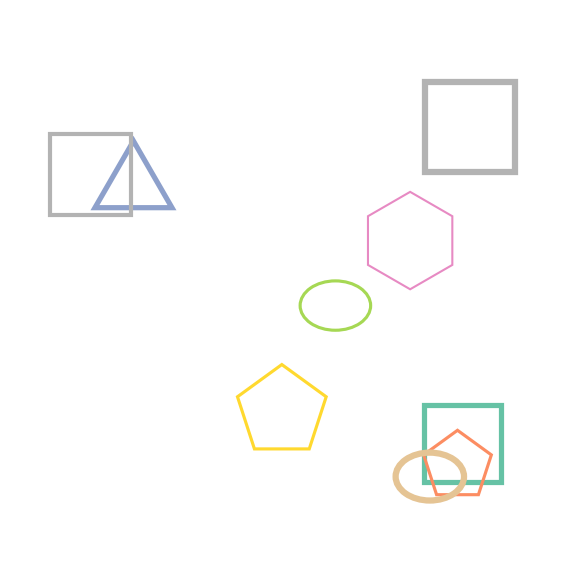[{"shape": "square", "thickness": 2.5, "radius": 0.33, "center": [0.802, 0.23]}, {"shape": "pentagon", "thickness": 1.5, "radius": 0.31, "center": [0.792, 0.192]}, {"shape": "triangle", "thickness": 2.5, "radius": 0.38, "center": [0.231, 0.678]}, {"shape": "hexagon", "thickness": 1, "radius": 0.42, "center": [0.71, 0.583]}, {"shape": "oval", "thickness": 1.5, "radius": 0.31, "center": [0.581, 0.47]}, {"shape": "pentagon", "thickness": 1.5, "radius": 0.4, "center": [0.488, 0.287]}, {"shape": "oval", "thickness": 3, "radius": 0.3, "center": [0.744, 0.174]}, {"shape": "square", "thickness": 3, "radius": 0.39, "center": [0.813, 0.779]}, {"shape": "square", "thickness": 2, "radius": 0.35, "center": [0.157, 0.698]}]